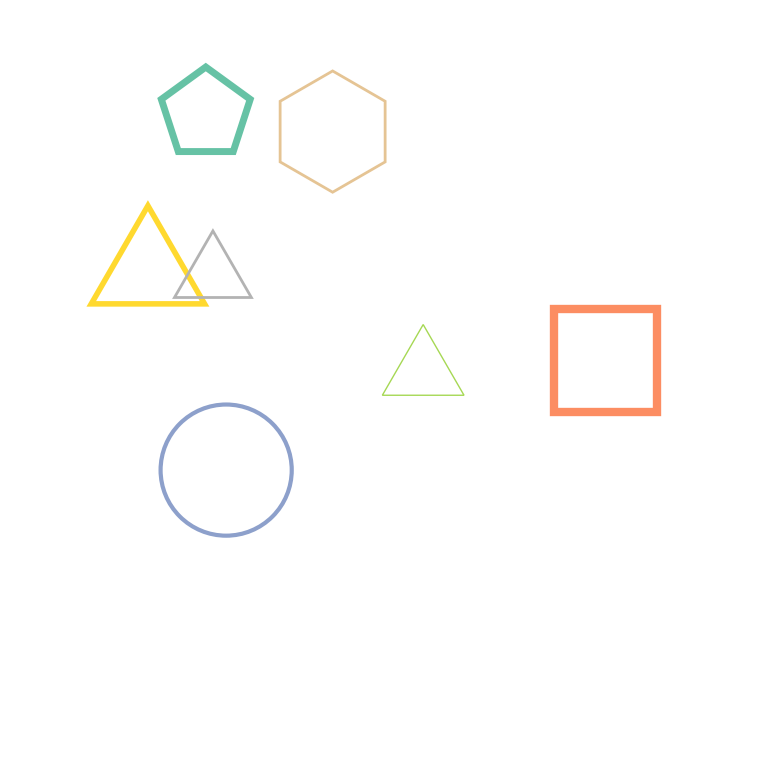[{"shape": "pentagon", "thickness": 2.5, "radius": 0.3, "center": [0.267, 0.852]}, {"shape": "square", "thickness": 3, "radius": 0.34, "center": [0.787, 0.532]}, {"shape": "circle", "thickness": 1.5, "radius": 0.43, "center": [0.294, 0.389]}, {"shape": "triangle", "thickness": 0.5, "radius": 0.31, "center": [0.55, 0.517]}, {"shape": "triangle", "thickness": 2, "radius": 0.42, "center": [0.192, 0.648]}, {"shape": "hexagon", "thickness": 1, "radius": 0.39, "center": [0.432, 0.829]}, {"shape": "triangle", "thickness": 1, "radius": 0.29, "center": [0.277, 0.642]}]